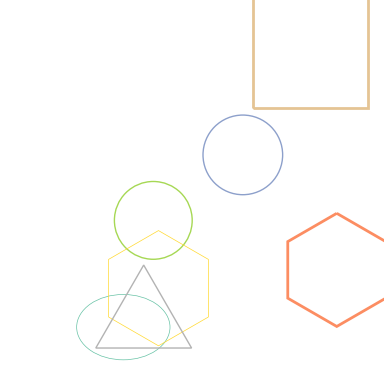[{"shape": "oval", "thickness": 0.5, "radius": 0.61, "center": [0.32, 0.15]}, {"shape": "hexagon", "thickness": 2, "radius": 0.73, "center": [0.875, 0.299]}, {"shape": "circle", "thickness": 1, "radius": 0.52, "center": [0.631, 0.598]}, {"shape": "circle", "thickness": 1, "radius": 0.51, "center": [0.398, 0.428]}, {"shape": "hexagon", "thickness": 0.5, "radius": 0.75, "center": [0.412, 0.251]}, {"shape": "square", "thickness": 2, "radius": 0.74, "center": [0.806, 0.868]}, {"shape": "triangle", "thickness": 1, "radius": 0.72, "center": [0.373, 0.168]}]